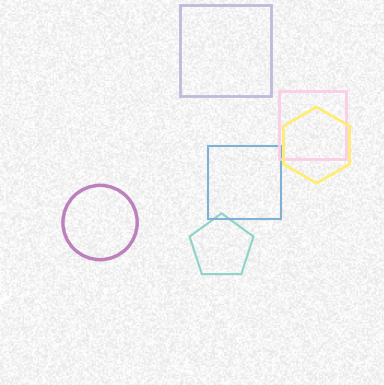[{"shape": "pentagon", "thickness": 1.5, "radius": 0.44, "center": [0.575, 0.359]}, {"shape": "square", "thickness": 2, "radius": 0.59, "center": [0.585, 0.868]}, {"shape": "square", "thickness": 1.5, "radius": 0.47, "center": [0.634, 0.526]}, {"shape": "square", "thickness": 2, "radius": 0.44, "center": [0.812, 0.676]}, {"shape": "circle", "thickness": 2.5, "radius": 0.48, "center": [0.26, 0.422]}, {"shape": "hexagon", "thickness": 2, "radius": 0.5, "center": [0.822, 0.623]}]